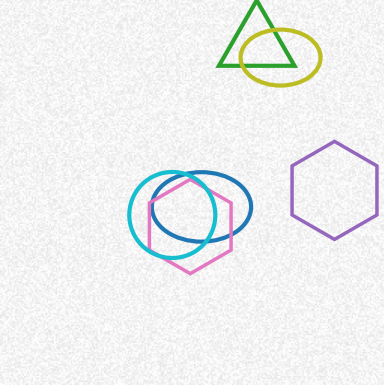[{"shape": "oval", "thickness": 3, "radius": 0.64, "center": [0.523, 0.463]}, {"shape": "triangle", "thickness": 3, "radius": 0.57, "center": [0.667, 0.886]}, {"shape": "hexagon", "thickness": 2.5, "radius": 0.64, "center": [0.869, 0.505]}, {"shape": "hexagon", "thickness": 2.5, "radius": 0.61, "center": [0.494, 0.412]}, {"shape": "oval", "thickness": 3, "radius": 0.52, "center": [0.729, 0.85]}, {"shape": "circle", "thickness": 3, "radius": 0.56, "center": [0.448, 0.442]}]